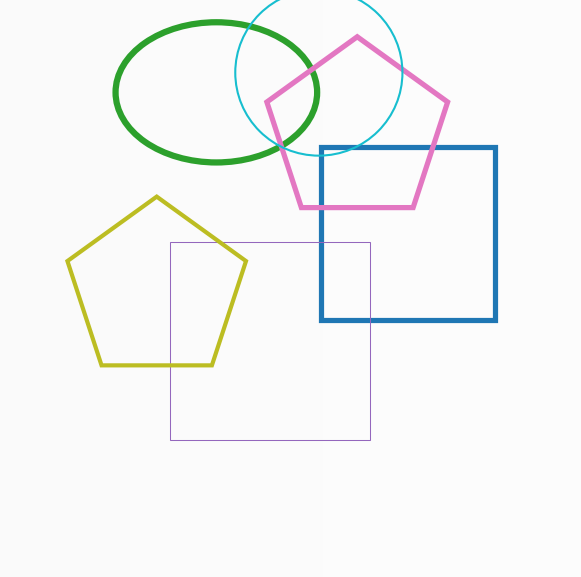[{"shape": "square", "thickness": 2.5, "radius": 0.75, "center": [0.701, 0.595]}, {"shape": "oval", "thickness": 3, "radius": 0.87, "center": [0.372, 0.839]}, {"shape": "square", "thickness": 0.5, "radius": 0.86, "center": [0.465, 0.409]}, {"shape": "pentagon", "thickness": 2.5, "radius": 0.82, "center": [0.615, 0.772]}, {"shape": "pentagon", "thickness": 2, "radius": 0.81, "center": [0.27, 0.497]}, {"shape": "circle", "thickness": 1, "radius": 0.72, "center": [0.549, 0.873]}]